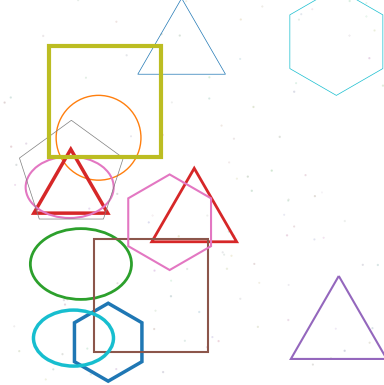[{"shape": "triangle", "thickness": 0.5, "radius": 0.66, "center": [0.472, 0.873]}, {"shape": "hexagon", "thickness": 2.5, "radius": 0.51, "center": [0.281, 0.111]}, {"shape": "circle", "thickness": 1, "radius": 0.55, "center": [0.256, 0.642]}, {"shape": "oval", "thickness": 2, "radius": 0.66, "center": [0.21, 0.314]}, {"shape": "triangle", "thickness": 2, "radius": 0.64, "center": [0.505, 0.436]}, {"shape": "triangle", "thickness": 2.5, "radius": 0.55, "center": [0.184, 0.502]}, {"shape": "triangle", "thickness": 1.5, "radius": 0.72, "center": [0.88, 0.14]}, {"shape": "square", "thickness": 1.5, "radius": 0.74, "center": [0.392, 0.232]}, {"shape": "hexagon", "thickness": 1.5, "radius": 0.62, "center": [0.441, 0.423]}, {"shape": "oval", "thickness": 1.5, "radius": 0.57, "center": [0.181, 0.514]}, {"shape": "pentagon", "thickness": 0.5, "radius": 0.71, "center": [0.185, 0.546]}, {"shape": "square", "thickness": 3, "radius": 0.72, "center": [0.272, 0.736]}, {"shape": "oval", "thickness": 2.5, "radius": 0.52, "center": [0.191, 0.122]}, {"shape": "hexagon", "thickness": 0.5, "radius": 0.7, "center": [0.874, 0.892]}]